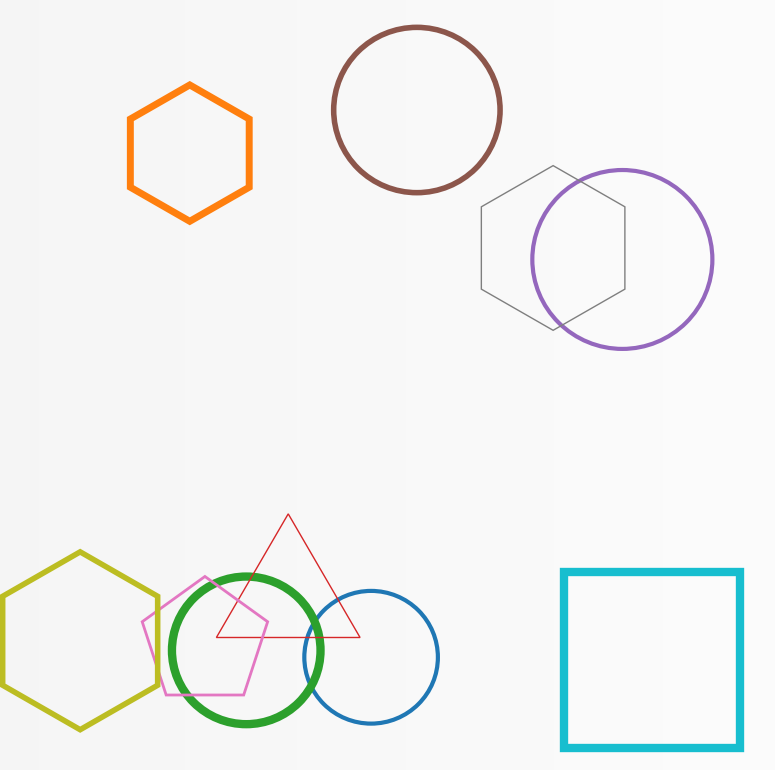[{"shape": "circle", "thickness": 1.5, "radius": 0.43, "center": [0.479, 0.146]}, {"shape": "hexagon", "thickness": 2.5, "radius": 0.44, "center": [0.245, 0.801]}, {"shape": "circle", "thickness": 3, "radius": 0.48, "center": [0.318, 0.155]}, {"shape": "triangle", "thickness": 0.5, "radius": 0.54, "center": [0.372, 0.226]}, {"shape": "circle", "thickness": 1.5, "radius": 0.58, "center": [0.803, 0.663]}, {"shape": "circle", "thickness": 2, "radius": 0.54, "center": [0.538, 0.857]}, {"shape": "pentagon", "thickness": 1, "radius": 0.43, "center": [0.264, 0.166]}, {"shape": "hexagon", "thickness": 0.5, "radius": 0.53, "center": [0.714, 0.678]}, {"shape": "hexagon", "thickness": 2, "radius": 0.58, "center": [0.103, 0.168]}, {"shape": "square", "thickness": 3, "radius": 0.57, "center": [0.841, 0.143]}]